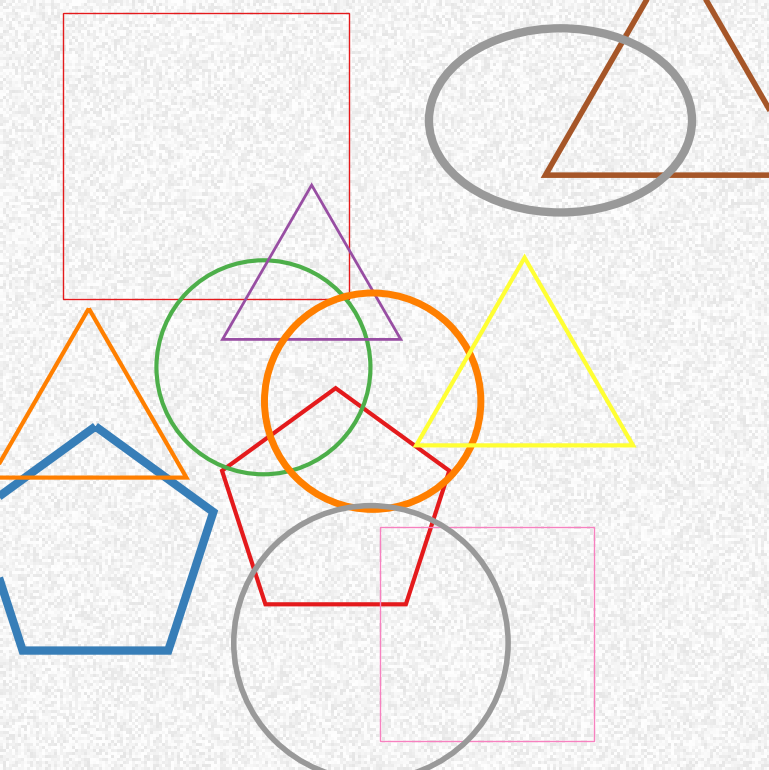[{"shape": "pentagon", "thickness": 1.5, "radius": 0.78, "center": [0.436, 0.341]}, {"shape": "square", "thickness": 0.5, "radius": 0.93, "center": [0.268, 0.798]}, {"shape": "pentagon", "thickness": 3, "radius": 0.8, "center": [0.124, 0.285]}, {"shape": "circle", "thickness": 1.5, "radius": 0.69, "center": [0.342, 0.523]}, {"shape": "triangle", "thickness": 1, "radius": 0.67, "center": [0.405, 0.626]}, {"shape": "triangle", "thickness": 1.5, "radius": 0.73, "center": [0.115, 0.453]}, {"shape": "circle", "thickness": 2.5, "radius": 0.7, "center": [0.484, 0.479]}, {"shape": "triangle", "thickness": 1.5, "radius": 0.81, "center": [0.681, 0.503]}, {"shape": "triangle", "thickness": 2, "radius": 0.98, "center": [0.878, 0.871]}, {"shape": "square", "thickness": 0.5, "radius": 0.69, "center": [0.633, 0.177]}, {"shape": "oval", "thickness": 3, "radius": 0.85, "center": [0.728, 0.844]}, {"shape": "circle", "thickness": 2, "radius": 0.89, "center": [0.482, 0.165]}]